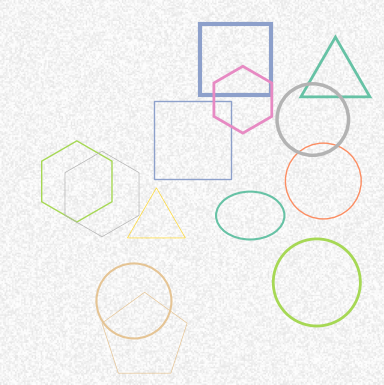[{"shape": "oval", "thickness": 1.5, "radius": 0.44, "center": [0.65, 0.44]}, {"shape": "triangle", "thickness": 2, "radius": 0.52, "center": [0.871, 0.8]}, {"shape": "circle", "thickness": 1, "radius": 0.49, "center": [0.84, 0.53]}, {"shape": "square", "thickness": 3, "radius": 0.46, "center": [0.612, 0.845]}, {"shape": "square", "thickness": 1, "radius": 0.5, "center": [0.499, 0.636]}, {"shape": "hexagon", "thickness": 2, "radius": 0.43, "center": [0.631, 0.741]}, {"shape": "hexagon", "thickness": 1, "radius": 0.53, "center": [0.2, 0.529]}, {"shape": "circle", "thickness": 2, "radius": 0.57, "center": [0.823, 0.266]}, {"shape": "triangle", "thickness": 0.5, "radius": 0.43, "center": [0.406, 0.425]}, {"shape": "circle", "thickness": 1.5, "radius": 0.49, "center": [0.348, 0.218]}, {"shape": "pentagon", "thickness": 0.5, "radius": 0.58, "center": [0.376, 0.125]}, {"shape": "hexagon", "thickness": 0.5, "radius": 0.56, "center": [0.265, 0.496]}, {"shape": "circle", "thickness": 2.5, "radius": 0.46, "center": [0.812, 0.689]}]